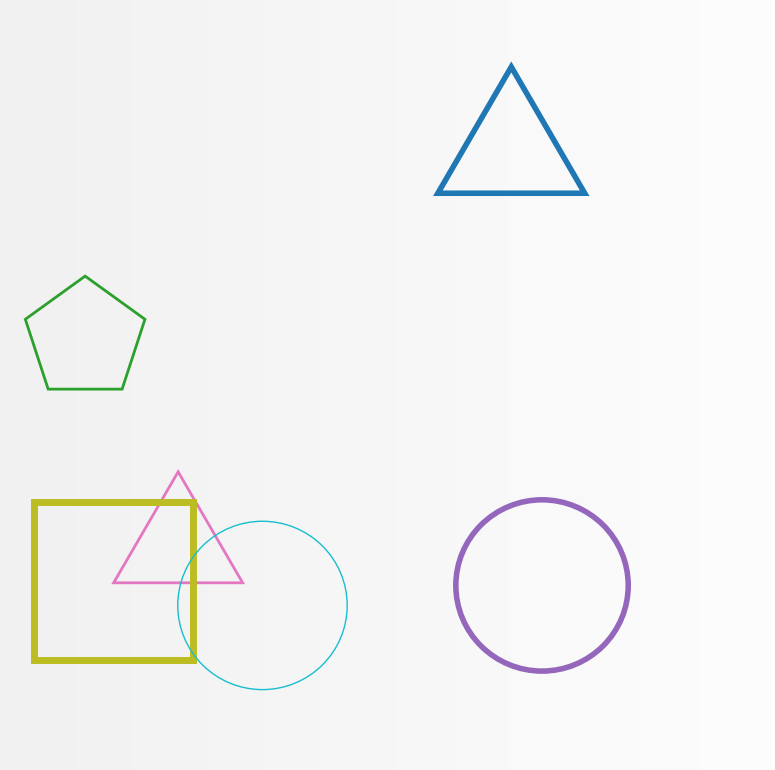[{"shape": "triangle", "thickness": 2, "radius": 0.55, "center": [0.66, 0.804]}, {"shape": "pentagon", "thickness": 1, "radius": 0.41, "center": [0.11, 0.56]}, {"shape": "circle", "thickness": 2, "radius": 0.56, "center": [0.699, 0.24]}, {"shape": "triangle", "thickness": 1, "radius": 0.48, "center": [0.23, 0.291]}, {"shape": "square", "thickness": 2.5, "radius": 0.51, "center": [0.146, 0.246]}, {"shape": "circle", "thickness": 0.5, "radius": 0.55, "center": [0.339, 0.214]}]